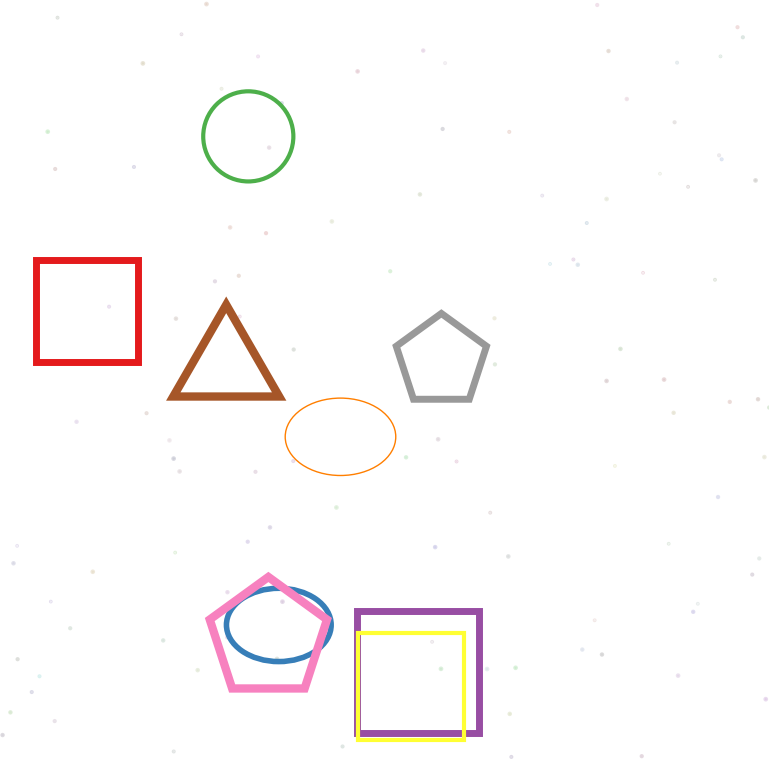[{"shape": "square", "thickness": 2.5, "radius": 0.33, "center": [0.113, 0.596]}, {"shape": "oval", "thickness": 2, "radius": 0.34, "center": [0.362, 0.188]}, {"shape": "circle", "thickness": 1.5, "radius": 0.29, "center": [0.322, 0.823]}, {"shape": "square", "thickness": 2.5, "radius": 0.4, "center": [0.543, 0.127]}, {"shape": "oval", "thickness": 0.5, "radius": 0.36, "center": [0.442, 0.433]}, {"shape": "square", "thickness": 1.5, "radius": 0.35, "center": [0.534, 0.108]}, {"shape": "triangle", "thickness": 3, "radius": 0.4, "center": [0.294, 0.525]}, {"shape": "pentagon", "thickness": 3, "radius": 0.4, "center": [0.349, 0.171]}, {"shape": "pentagon", "thickness": 2.5, "radius": 0.31, "center": [0.573, 0.531]}]